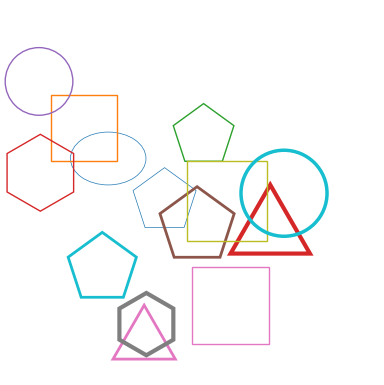[{"shape": "pentagon", "thickness": 0.5, "radius": 0.43, "center": [0.427, 0.478]}, {"shape": "oval", "thickness": 0.5, "radius": 0.49, "center": [0.281, 0.588]}, {"shape": "square", "thickness": 1, "radius": 0.43, "center": [0.218, 0.668]}, {"shape": "pentagon", "thickness": 1, "radius": 0.41, "center": [0.529, 0.648]}, {"shape": "triangle", "thickness": 3, "radius": 0.6, "center": [0.702, 0.401]}, {"shape": "hexagon", "thickness": 1, "radius": 0.5, "center": [0.105, 0.551]}, {"shape": "circle", "thickness": 1, "radius": 0.44, "center": [0.101, 0.788]}, {"shape": "pentagon", "thickness": 2, "radius": 0.51, "center": [0.512, 0.414]}, {"shape": "triangle", "thickness": 2, "radius": 0.47, "center": [0.374, 0.114]}, {"shape": "square", "thickness": 1, "radius": 0.5, "center": [0.598, 0.206]}, {"shape": "hexagon", "thickness": 3, "radius": 0.4, "center": [0.38, 0.158]}, {"shape": "square", "thickness": 1, "radius": 0.52, "center": [0.589, 0.478]}, {"shape": "pentagon", "thickness": 2, "radius": 0.47, "center": [0.266, 0.303]}, {"shape": "circle", "thickness": 2.5, "radius": 0.56, "center": [0.738, 0.498]}]